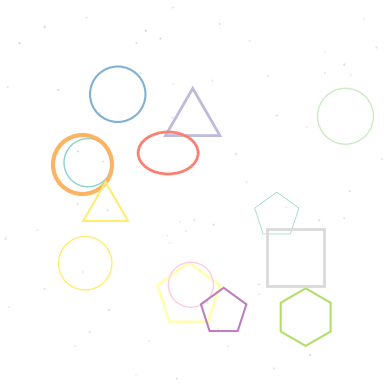[{"shape": "pentagon", "thickness": 0.5, "radius": 0.3, "center": [0.719, 0.441]}, {"shape": "circle", "thickness": 1, "radius": 0.31, "center": [0.229, 0.578]}, {"shape": "pentagon", "thickness": 2, "radius": 0.43, "center": [0.49, 0.233]}, {"shape": "triangle", "thickness": 2, "radius": 0.41, "center": [0.501, 0.689]}, {"shape": "oval", "thickness": 2, "radius": 0.39, "center": [0.437, 0.603]}, {"shape": "circle", "thickness": 1.5, "radius": 0.36, "center": [0.306, 0.755]}, {"shape": "circle", "thickness": 3, "radius": 0.38, "center": [0.214, 0.573]}, {"shape": "hexagon", "thickness": 1.5, "radius": 0.37, "center": [0.794, 0.176]}, {"shape": "circle", "thickness": 1, "radius": 0.29, "center": [0.496, 0.26]}, {"shape": "square", "thickness": 2, "radius": 0.37, "center": [0.768, 0.331]}, {"shape": "pentagon", "thickness": 1.5, "radius": 0.31, "center": [0.581, 0.19]}, {"shape": "circle", "thickness": 1, "radius": 0.36, "center": [0.897, 0.698]}, {"shape": "triangle", "thickness": 1.5, "radius": 0.34, "center": [0.274, 0.46]}, {"shape": "circle", "thickness": 1, "radius": 0.35, "center": [0.221, 0.316]}]